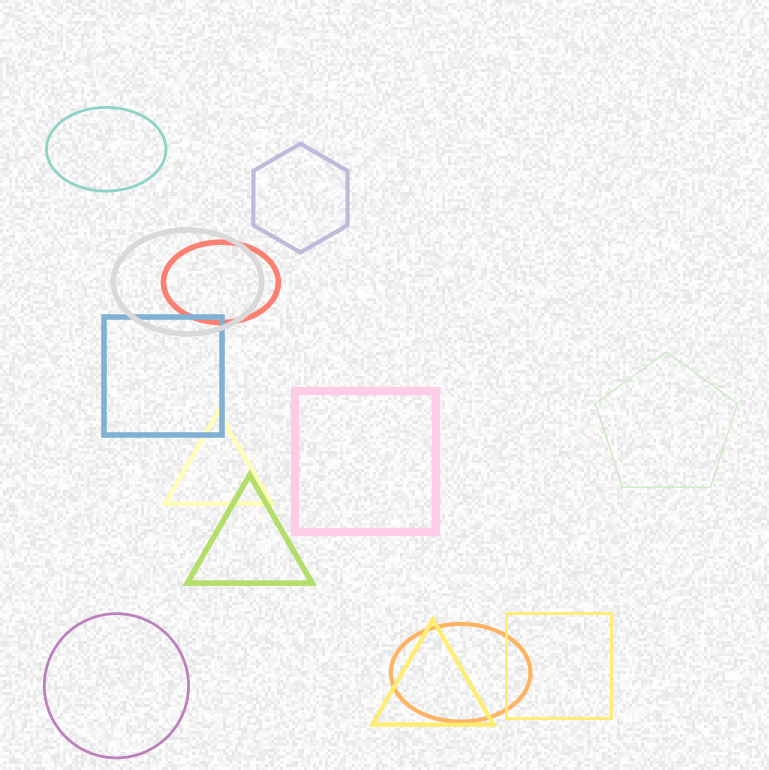[{"shape": "oval", "thickness": 1, "radius": 0.39, "center": [0.138, 0.806]}, {"shape": "triangle", "thickness": 1.5, "radius": 0.4, "center": [0.284, 0.386]}, {"shape": "hexagon", "thickness": 1.5, "radius": 0.35, "center": [0.39, 0.743]}, {"shape": "oval", "thickness": 2, "radius": 0.37, "center": [0.287, 0.633]}, {"shape": "square", "thickness": 2, "radius": 0.38, "center": [0.211, 0.511]}, {"shape": "oval", "thickness": 1.5, "radius": 0.45, "center": [0.598, 0.126]}, {"shape": "triangle", "thickness": 2, "radius": 0.47, "center": [0.324, 0.29]}, {"shape": "square", "thickness": 3, "radius": 0.46, "center": [0.475, 0.4]}, {"shape": "oval", "thickness": 2, "radius": 0.48, "center": [0.244, 0.634]}, {"shape": "circle", "thickness": 1, "radius": 0.47, "center": [0.151, 0.109]}, {"shape": "pentagon", "thickness": 0.5, "radius": 0.49, "center": [0.866, 0.446]}, {"shape": "square", "thickness": 1, "radius": 0.34, "center": [0.725, 0.136]}, {"shape": "triangle", "thickness": 1.5, "radius": 0.46, "center": [0.562, 0.104]}]